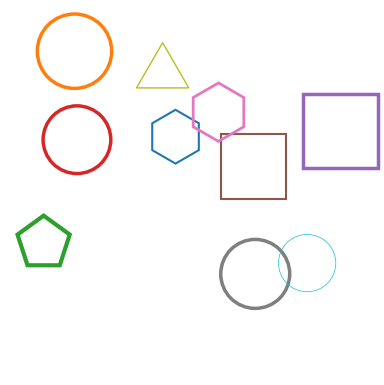[{"shape": "hexagon", "thickness": 1.5, "radius": 0.35, "center": [0.456, 0.645]}, {"shape": "circle", "thickness": 2.5, "radius": 0.48, "center": [0.193, 0.867]}, {"shape": "pentagon", "thickness": 3, "radius": 0.36, "center": [0.113, 0.369]}, {"shape": "circle", "thickness": 2.5, "radius": 0.44, "center": [0.2, 0.637]}, {"shape": "square", "thickness": 2.5, "radius": 0.48, "center": [0.884, 0.659]}, {"shape": "square", "thickness": 1.5, "radius": 0.42, "center": [0.658, 0.567]}, {"shape": "hexagon", "thickness": 2, "radius": 0.38, "center": [0.568, 0.709]}, {"shape": "circle", "thickness": 2.5, "radius": 0.45, "center": [0.663, 0.289]}, {"shape": "triangle", "thickness": 1, "radius": 0.39, "center": [0.422, 0.811]}, {"shape": "circle", "thickness": 0.5, "radius": 0.37, "center": [0.798, 0.317]}]